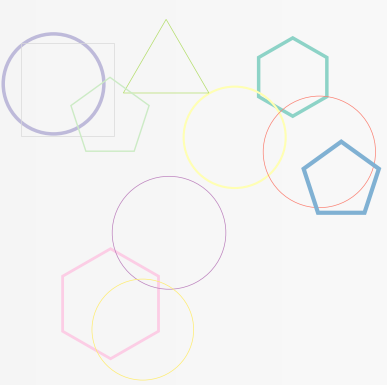[{"shape": "hexagon", "thickness": 2.5, "radius": 0.51, "center": [0.755, 0.8]}, {"shape": "circle", "thickness": 1.5, "radius": 0.66, "center": [0.606, 0.643]}, {"shape": "circle", "thickness": 2.5, "radius": 0.65, "center": [0.138, 0.782]}, {"shape": "circle", "thickness": 0.5, "radius": 0.72, "center": [0.824, 0.606]}, {"shape": "pentagon", "thickness": 3, "radius": 0.51, "center": [0.881, 0.53]}, {"shape": "triangle", "thickness": 0.5, "radius": 0.64, "center": [0.429, 0.822]}, {"shape": "hexagon", "thickness": 2, "radius": 0.71, "center": [0.285, 0.211]}, {"shape": "square", "thickness": 0.5, "radius": 0.6, "center": [0.175, 0.767]}, {"shape": "circle", "thickness": 0.5, "radius": 0.73, "center": [0.436, 0.395]}, {"shape": "pentagon", "thickness": 1, "radius": 0.53, "center": [0.284, 0.693]}, {"shape": "circle", "thickness": 0.5, "radius": 0.66, "center": [0.369, 0.144]}]